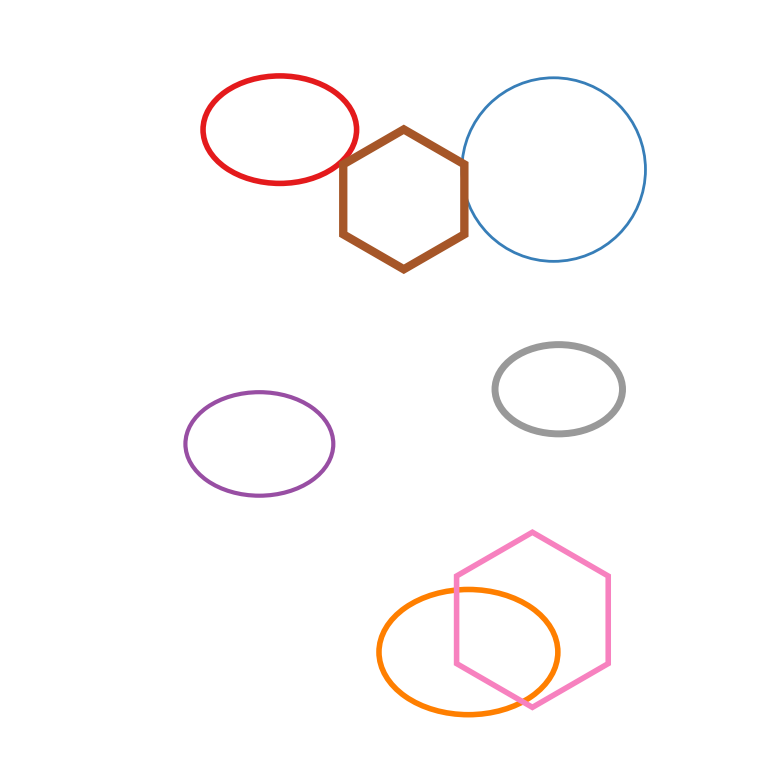[{"shape": "oval", "thickness": 2, "radius": 0.5, "center": [0.363, 0.832]}, {"shape": "circle", "thickness": 1, "radius": 0.6, "center": [0.719, 0.78]}, {"shape": "oval", "thickness": 1.5, "radius": 0.48, "center": [0.337, 0.423]}, {"shape": "oval", "thickness": 2, "radius": 0.58, "center": [0.608, 0.153]}, {"shape": "hexagon", "thickness": 3, "radius": 0.45, "center": [0.524, 0.741]}, {"shape": "hexagon", "thickness": 2, "radius": 0.57, "center": [0.691, 0.195]}, {"shape": "oval", "thickness": 2.5, "radius": 0.41, "center": [0.726, 0.494]}]